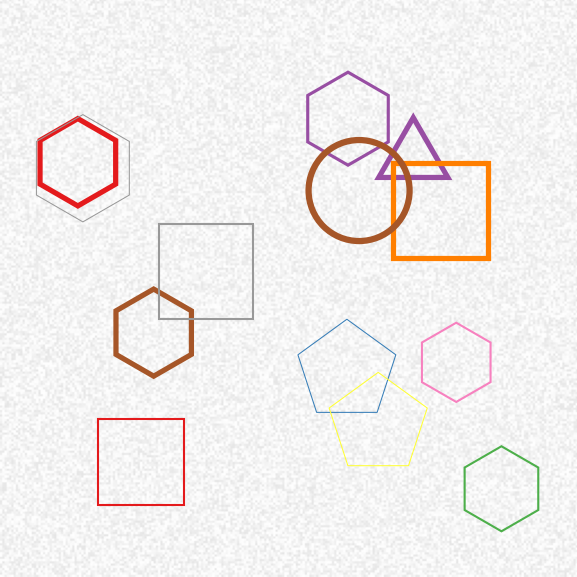[{"shape": "square", "thickness": 1, "radius": 0.37, "center": [0.244, 0.199]}, {"shape": "hexagon", "thickness": 2.5, "radius": 0.38, "center": [0.135, 0.718]}, {"shape": "pentagon", "thickness": 0.5, "radius": 0.45, "center": [0.601, 0.357]}, {"shape": "hexagon", "thickness": 1, "radius": 0.37, "center": [0.868, 0.153]}, {"shape": "hexagon", "thickness": 1.5, "radius": 0.4, "center": [0.603, 0.794]}, {"shape": "triangle", "thickness": 2.5, "radius": 0.35, "center": [0.716, 0.726]}, {"shape": "square", "thickness": 2.5, "radius": 0.41, "center": [0.763, 0.635]}, {"shape": "pentagon", "thickness": 0.5, "radius": 0.45, "center": [0.655, 0.265]}, {"shape": "circle", "thickness": 3, "radius": 0.44, "center": [0.622, 0.669]}, {"shape": "hexagon", "thickness": 2.5, "radius": 0.38, "center": [0.266, 0.423]}, {"shape": "hexagon", "thickness": 1, "radius": 0.34, "center": [0.79, 0.372]}, {"shape": "square", "thickness": 1, "radius": 0.41, "center": [0.357, 0.529]}, {"shape": "hexagon", "thickness": 0.5, "radius": 0.46, "center": [0.144, 0.708]}]